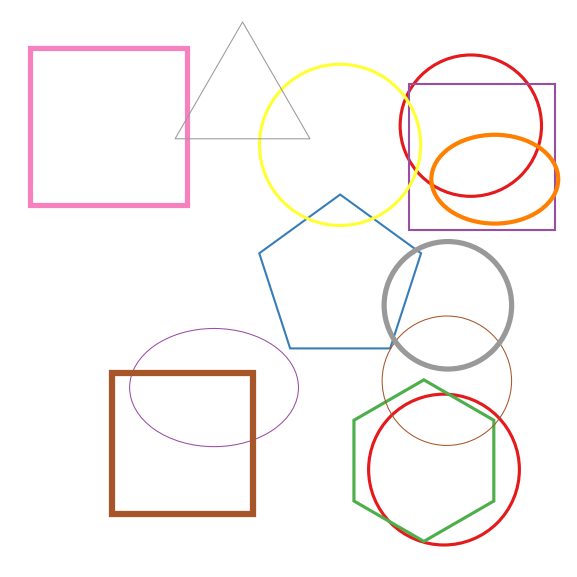[{"shape": "circle", "thickness": 1.5, "radius": 0.65, "center": [0.769, 0.186]}, {"shape": "circle", "thickness": 1.5, "radius": 0.61, "center": [0.815, 0.782]}, {"shape": "pentagon", "thickness": 1, "radius": 0.74, "center": [0.589, 0.515]}, {"shape": "hexagon", "thickness": 1.5, "radius": 0.7, "center": [0.734, 0.202]}, {"shape": "oval", "thickness": 0.5, "radius": 0.73, "center": [0.371, 0.328]}, {"shape": "square", "thickness": 1, "radius": 0.63, "center": [0.834, 0.728]}, {"shape": "oval", "thickness": 2, "radius": 0.55, "center": [0.857, 0.689]}, {"shape": "circle", "thickness": 1.5, "radius": 0.7, "center": [0.589, 0.748]}, {"shape": "square", "thickness": 3, "radius": 0.61, "center": [0.316, 0.232]}, {"shape": "circle", "thickness": 0.5, "radius": 0.56, "center": [0.774, 0.34]}, {"shape": "square", "thickness": 2.5, "radius": 0.68, "center": [0.188, 0.78]}, {"shape": "triangle", "thickness": 0.5, "radius": 0.67, "center": [0.42, 0.826]}, {"shape": "circle", "thickness": 2.5, "radius": 0.55, "center": [0.776, 0.47]}]